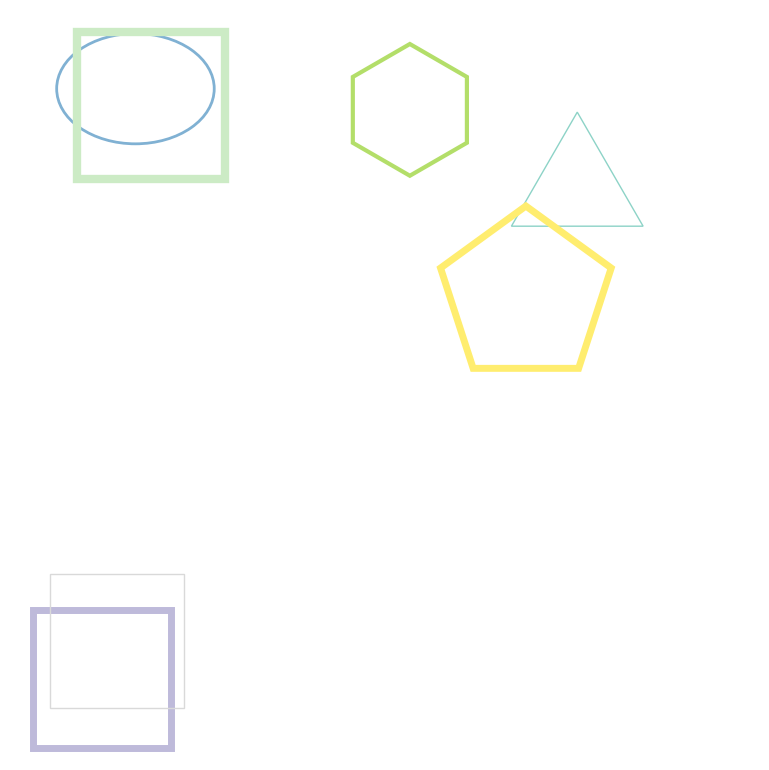[{"shape": "triangle", "thickness": 0.5, "radius": 0.49, "center": [0.75, 0.756]}, {"shape": "square", "thickness": 2.5, "radius": 0.45, "center": [0.133, 0.119]}, {"shape": "oval", "thickness": 1, "radius": 0.51, "center": [0.176, 0.885]}, {"shape": "hexagon", "thickness": 1.5, "radius": 0.43, "center": [0.532, 0.857]}, {"shape": "square", "thickness": 0.5, "radius": 0.44, "center": [0.152, 0.168]}, {"shape": "square", "thickness": 3, "radius": 0.48, "center": [0.196, 0.863]}, {"shape": "pentagon", "thickness": 2.5, "radius": 0.58, "center": [0.683, 0.616]}]